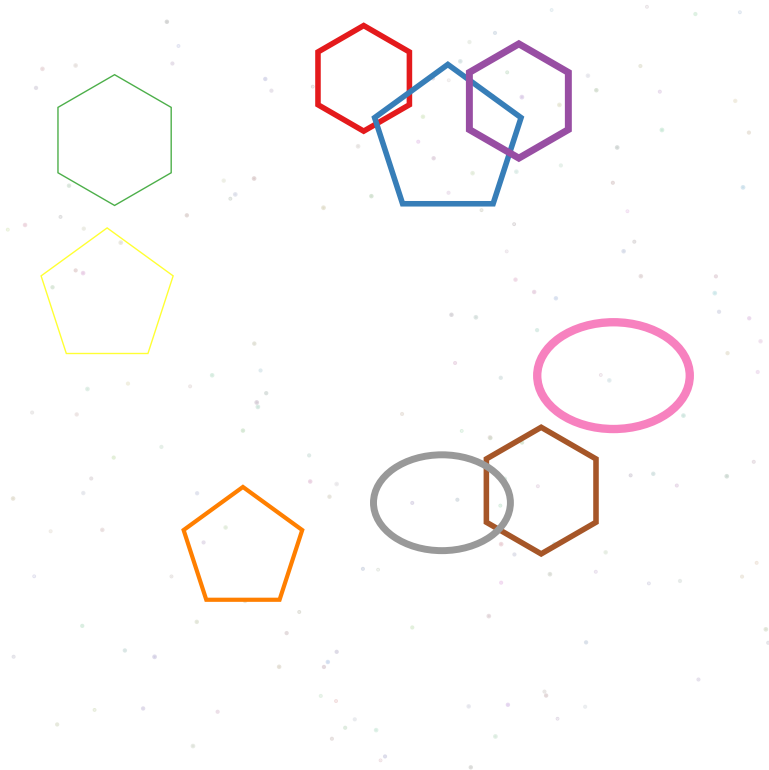[{"shape": "hexagon", "thickness": 2, "radius": 0.34, "center": [0.472, 0.898]}, {"shape": "pentagon", "thickness": 2, "radius": 0.5, "center": [0.582, 0.816]}, {"shape": "hexagon", "thickness": 0.5, "radius": 0.42, "center": [0.149, 0.818]}, {"shape": "hexagon", "thickness": 2.5, "radius": 0.37, "center": [0.674, 0.869]}, {"shape": "pentagon", "thickness": 1.5, "radius": 0.4, "center": [0.315, 0.287]}, {"shape": "pentagon", "thickness": 0.5, "radius": 0.45, "center": [0.139, 0.614]}, {"shape": "hexagon", "thickness": 2, "radius": 0.41, "center": [0.703, 0.363]}, {"shape": "oval", "thickness": 3, "radius": 0.5, "center": [0.797, 0.512]}, {"shape": "oval", "thickness": 2.5, "radius": 0.44, "center": [0.574, 0.347]}]